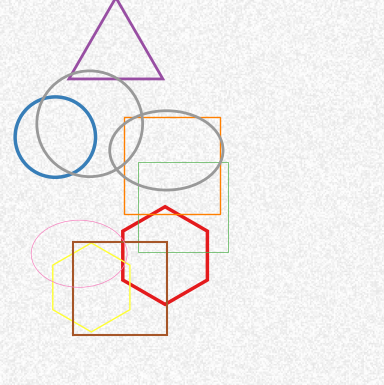[{"shape": "hexagon", "thickness": 2.5, "radius": 0.63, "center": [0.429, 0.336]}, {"shape": "circle", "thickness": 2.5, "radius": 0.52, "center": [0.144, 0.644]}, {"shape": "square", "thickness": 0.5, "radius": 0.58, "center": [0.476, 0.463]}, {"shape": "triangle", "thickness": 2, "radius": 0.7, "center": [0.301, 0.865]}, {"shape": "square", "thickness": 1, "radius": 0.63, "center": [0.447, 0.57]}, {"shape": "hexagon", "thickness": 1, "radius": 0.58, "center": [0.237, 0.253]}, {"shape": "square", "thickness": 1.5, "radius": 0.61, "center": [0.311, 0.251]}, {"shape": "oval", "thickness": 0.5, "radius": 0.62, "center": [0.206, 0.341]}, {"shape": "circle", "thickness": 2, "radius": 0.69, "center": [0.233, 0.679]}, {"shape": "oval", "thickness": 2, "radius": 0.74, "center": [0.432, 0.609]}]